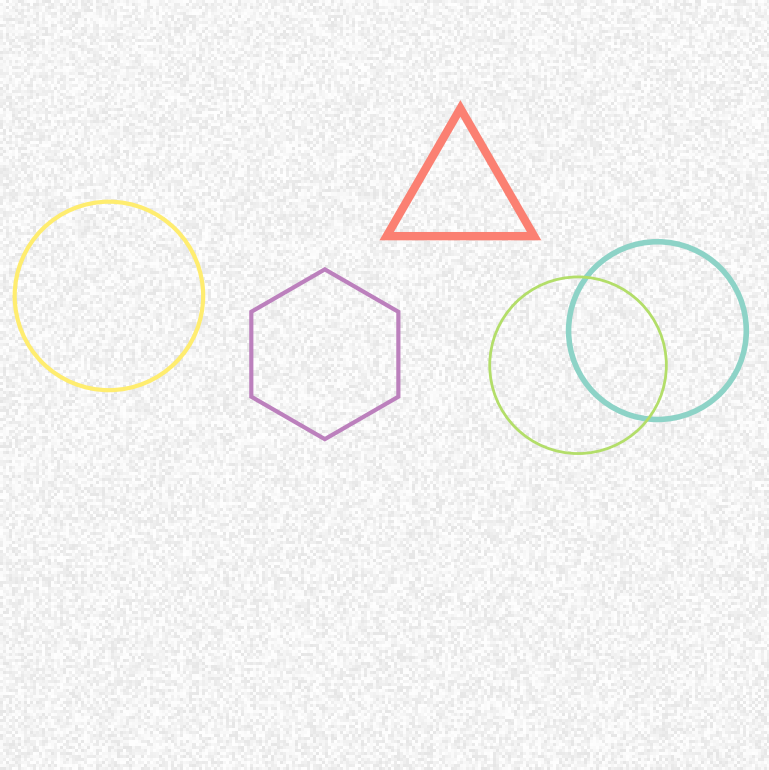[{"shape": "circle", "thickness": 2, "radius": 0.58, "center": [0.854, 0.571]}, {"shape": "triangle", "thickness": 3, "radius": 0.55, "center": [0.598, 0.749]}, {"shape": "circle", "thickness": 1, "radius": 0.57, "center": [0.751, 0.526]}, {"shape": "hexagon", "thickness": 1.5, "radius": 0.55, "center": [0.422, 0.54]}, {"shape": "circle", "thickness": 1.5, "radius": 0.61, "center": [0.141, 0.616]}]